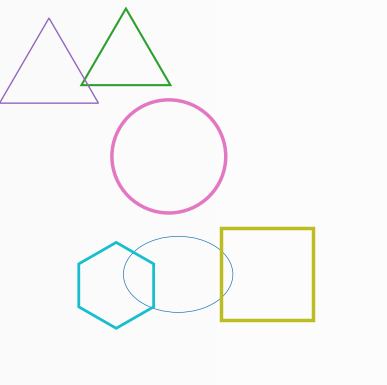[{"shape": "oval", "thickness": 0.5, "radius": 0.71, "center": [0.46, 0.287]}, {"shape": "triangle", "thickness": 1.5, "radius": 0.66, "center": [0.325, 0.845]}, {"shape": "triangle", "thickness": 1, "radius": 0.74, "center": [0.126, 0.806]}, {"shape": "circle", "thickness": 2.5, "radius": 0.73, "center": [0.436, 0.594]}, {"shape": "square", "thickness": 2.5, "radius": 0.59, "center": [0.689, 0.288]}, {"shape": "hexagon", "thickness": 2, "radius": 0.56, "center": [0.3, 0.259]}]